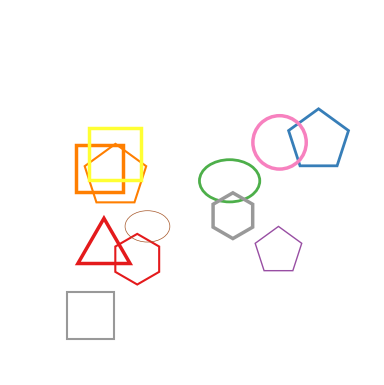[{"shape": "hexagon", "thickness": 1.5, "radius": 0.33, "center": [0.356, 0.327]}, {"shape": "triangle", "thickness": 2.5, "radius": 0.39, "center": [0.27, 0.355]}, {"shape": "pentagon", "thickness": 2, "radius": 0.41, "center": [0.827, 0.636]}, {"shape": "oval", "thickness": 2, "radius": 0.39, "center": [0.596, 0.53]}, {"shape": "pentagon", "thickness": 1, "radius": 0.32, "center": [0.723, 0.348]}, {"shape": "square", "thickness": 2.5, "radius": 0.3, "center": [0.258, 0.563]}, {"shape": "pentagon", "thickness": 1.5, "radius": 0.42, "center": [0.3, 0.542]}, {"shape": "square", "thickness": 2.5, "radius": 0.34, "center": [0.297, 0.601]}, {"shape": "oval", "thickness": 0.5, "radius": 0.29, "center": [0.383, 0.412]}, {"shape": "circle", "thickness": 2.5, "radius": 0.35, "center": [0.726, 0.63]}, {"shape": "hexagon", "thickness": 2.5, "radius": 0.3, "center": [0.605, 0.44]}, {"shape": "square", "thickness": 1.5, "radius": 0.3, "center": [0.235, 0.181]}]